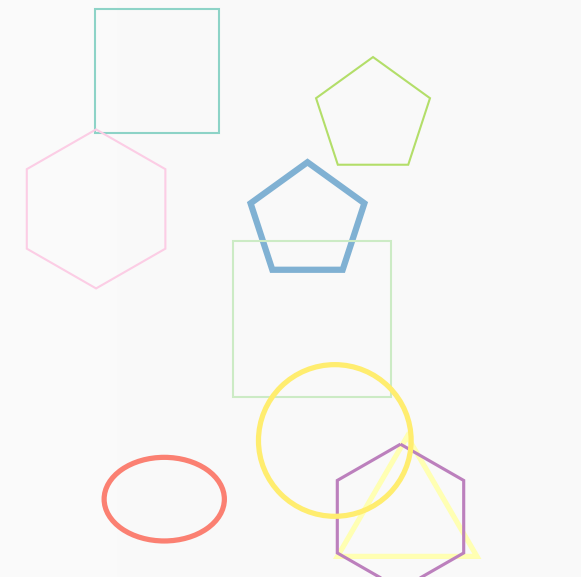[{"shape": "square", "thickness": 1, "radius": 0.53, "center": [0.27, 0.876]}, {"shape": "triangle", "thickness": 2.5, "radius": 0.69, "center": [0.701, 0.105]}, {"shape": "oval", "thickness": 2.5, "radius": 0.52, "center": [0.283, 0.135]}, {"shape": "pentagon", "thickness": 3, "radius": 0.51, "center": [0.529, 0.615]}, {"shape": "pentagon", "thickness": 1, "radius": 0.52, "center": [0.642, 0.797]}, {"shape": "hexagon", "thickness": 1, "radius": 0.69, "center": [0.165, 0.637]}, {"shape": "hexagon", "thickness": 1.5, "radius": 0.63, "center": [0.689, 0.104]}, {"shape": "square", "thickness": 1, "radius": 0.68, "center": [0.536, 0.446]}, {"shape": "circle", "thickness": 2.5, "radius": 0.66, "center": [0.576, 0.236]}]